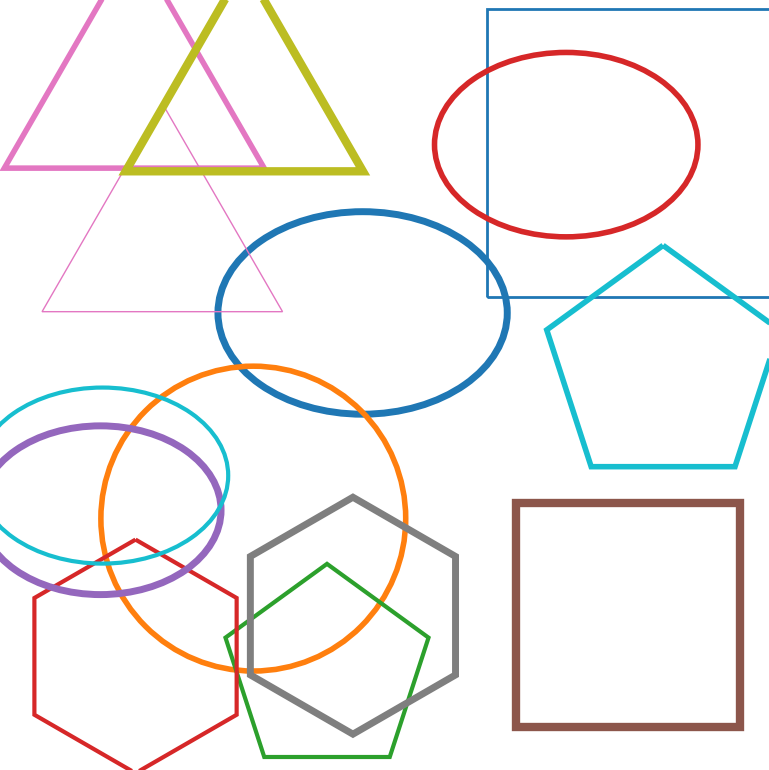[{"shape": "square", "thickness": 1, "radius": 0.93, "center": [0.819, 0.801]}, {"shape": "oval", "thickness": 2.5, "radius": 0.94, "center": [0.471, 0.594]}, {"shape": "circle", "thickness": 2, "radius": 0.99, "center": [0.329, 0.326]}, {"shape": "pentagon", "thickness": 1.5, "radius": 0.69, "center": [0.425, 0.129]}, {"shape": "oval", "thickness": 2, "radius": 0.86, "center": [0.735, 0.812]}, {"shape": "hexagon", "thickness": 1.5, "radius": 0.76, "center": [0.176, 0.148]}, {"shape": "oval", "thickness": 2.5, "radius": 0.78, "center": [0.131, 0.337]}, {"shape": "square", "thickness": 3, "radius": 0.73, "center": [0.816, 0.202]}, {"shape": "triangle", "thickness": 0.5, "radius": 0.9, "center": [0.211, 0.685]}, {"shape": "triangle", "thickness": 2, "radius": 0.97, "center": [0.174, 0.879]}, {"shape": "hexagon", "thickness": 2.5, "radius": 0.77, "center": [0.458, 0.2]}, {"shape": "triangle", "thickness": 3, "radius": 0.89, "center": [0.317, 0.866]}, {"shape": "oval", "thickness": 1.5, "radius": 0.82, "center": [0.133, 0.382]}, {"shape": "pentagon", "thickness": 2, "radius": 0.79, "center": [0.861, 0.522]}]